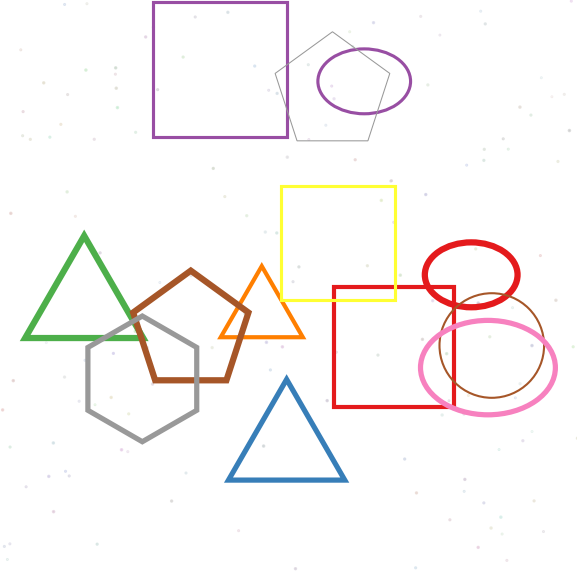[{"shape": "oval", "thickness": 3, "radius": 0.4, "center": [0.816, 0.523]}, {"shape": "square", "thickness": 2, "radius": 0.52, "center": [0.683, 0.399]}, {"shape": "triangle", "thickness": 2.5, "radius": 0.58, "center": [0.496, 0.226]}, {"shape": "triangle", "thickness": 3, "radius": 0.59, "center": [0.146, 0.473]}, {"shape": "oval", "thickness": 1.5, "radius": 0.4, "center": [0.631, 0.858]}, {"shape": "square", "thickness": 1.5, "radius": 0.58, "center": [0.38, 0.879]}, {"shape": "triangle", "thickness": 2, "radius": 0.41, "center": [0.453, 0.456]}, {"shape": "square", "thickness": 1.5, "radius": 0.49, "center": [0.585, 0.578]}, {"shape": "circle", "thickness": 1, "radius": 0.45, "center": [0.852, 0.401]}, {"shape": "pentagon", "thickness": 3, "radius": 0.52, "center": [0.33, 0.426]}, {"shape": "oval", "thickness": 2.5, "radius": 0.58, "center": [0.845, 0.363]}, {"shape": "pentagon", "thickness": 0.5, "radius": 0.52, "center": [0.576, 0.84]}, {"shape": "hexagon", "thickness": 2.5, "radius": 0.54, "center": [0.246, 0.343]}]